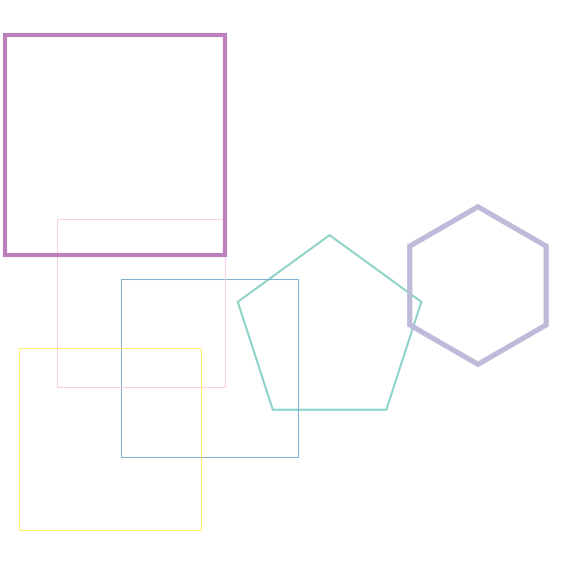[{"shape": "pentagon", "thickness": 1, "radius": 0.84, "center": [0.571, 0.425]}, {"shape": "hexagon", "thickness": 2.5, "radius": 0.68, "center": [0.828, 0.505]}, {"shape": "square", "thickness": 0.5, "radius": 0.77, "center": [0.363, 0.362]}, {"shape": "square", "thickness": 0.5, "radius": 0.73, "center": [0.244, 0.474]}, {"shape": "square", "thickness": 2, "radius": 0.95, "center": [0.199, 0.748]}, {"shape": "square", "thickness": 0.5, "radius": 0.79, "center": [0.19, 0.24]}]